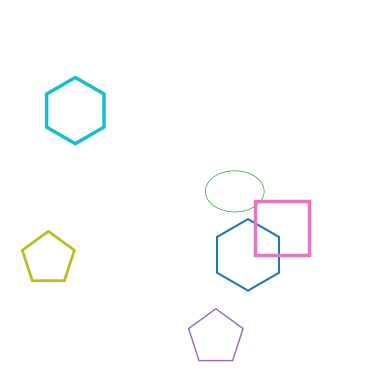[{"shape": "hexagon", "thickness": 1.5, "radius": 0.46, "center": [0.644, 0.338]}, {"shape": "oval", "thickness": 0.5, "radius": 0.38, "center": [0.61, 0.503]}, {"shape": "pentagon", "thickness": 1, "radius": 0.37, "center": [0.561, 0.124]}, {"shape": "square", "thickness": 2.5, "radius": 0.35, "center": [0.732, 0.407]}, {"shape": "pentagon", "thickness": 2, "radius": 0.35, "center": [0.126, 0.328]}, {"shape": "hexagon", "thickness": 2.5, "radius": 0.43, "center": [0.196, 0.713]}]